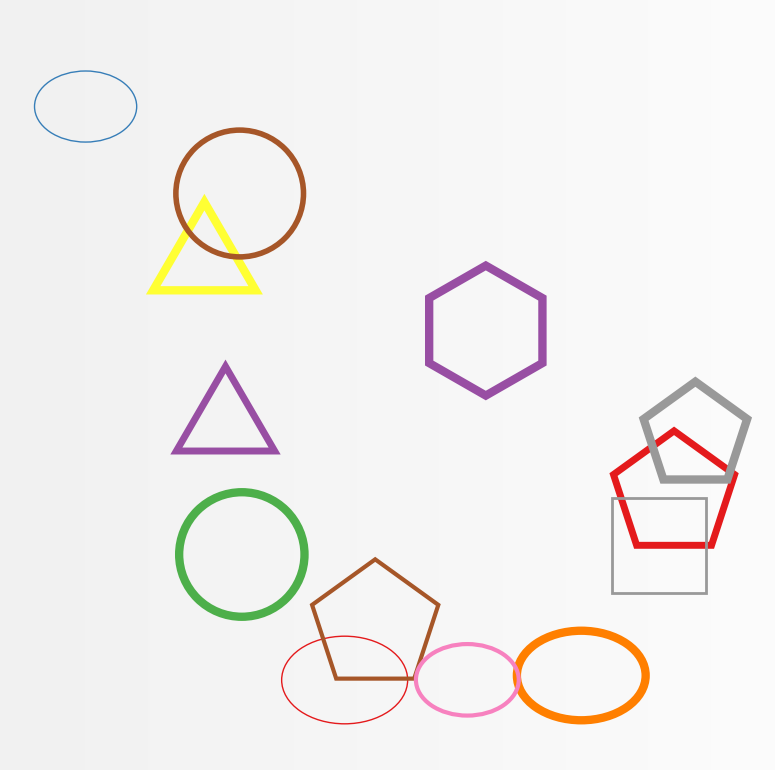[{"shape": "pentagon", "thickness": 2.5, "radius": 0.41, "center": [0.87, 0.358]}, {"shape": "oval", "thickness": 0.5, "radius": 0.41, "center": [0.445, 0.117]}, {"shape": "oval", "thickness": 0.5, "radius": 0.33, "center": [0.11, 0.862]}, {"shape": "circle", "thickness": 3, "radius": 0.4, "center": [0.312, 0.28]}, {"shape": "triangle", "thickness": 2.5, "radius": 0.37, "center": [0.291, 0.451]}, {"shape": "hexagon", "thickness": 3, "radius": 0.42, "center": [0.627, 0.571]}, {"shape": "oval", "thickness": 3, "radius": 0.42, "center": [0.75, 0.123]}, {"shape": "triangle", "thickness": 3, "radius": 0.38, "center": [0.264, 0.661]}, {"shape": "pentagon", "thickness": 1.5, "radius": 0.43, "center": [0.484, 0.188]}, {"shape": "circle", "thickness": 2, "radius": 0.41, "center": [0.309, 0.749]}, {"shape": "oval", "thickness": 1.5, "radius": 0.33, "center": [0.603, 0.117]}, {"shape": "pentagon", "thickness": 3, "radius": 0.35, "center": [0.897, 0.434]}, {"shape": "square", "thickness": 1, "radius": 0.31, "center": [0.85, 0.292]}]